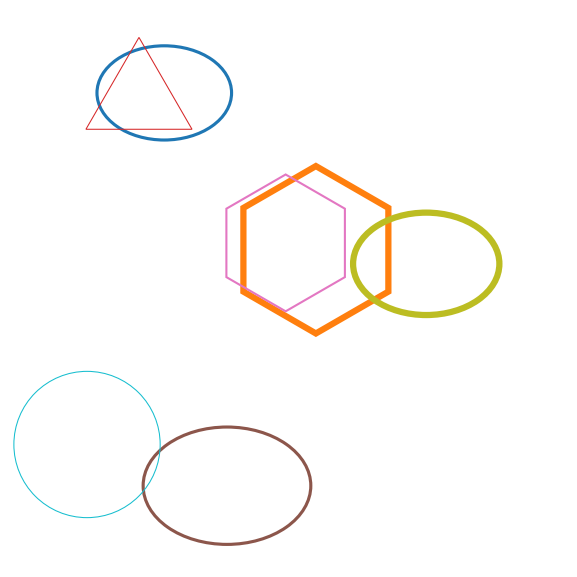[{"shape": "oval", "thickness": 1.5, "radius": 0.58, "center": [0.284, 0.838]}, {"shape": "hexagon", "thickness": 3, "radius": 0.72, "center": [0.547, 0.567]}, {"shape": "triangle", "thickness": 0.5, "radius": 0.53, "center": [0.241, 0.828]}, {"shape": "oval", "thickness": 1.5, "radius": 0.73, "center": [0.393, 0.158]}, {"shape": "hexagon", "thickness": 1, "radius": 0.59, "center": [0.495, 0.579]}, {"shape": "oval", "thickness": 3, "radius": 0.63, "center": [0.738, 0.542]}, {"shape": "circle", "thickness": 0.5, "radius": 0.63, "center": [0.151, 0.229]}]